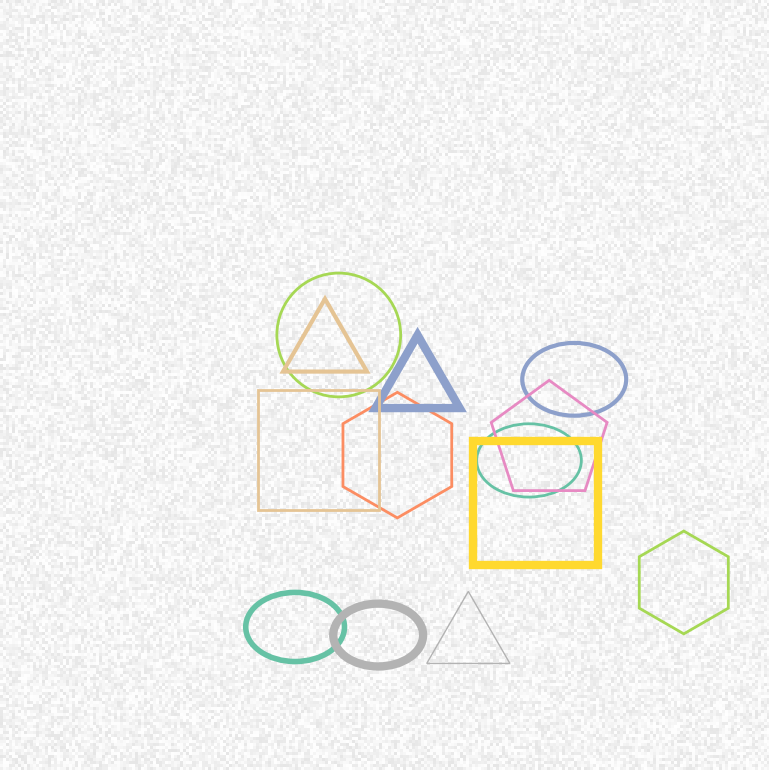[{"shape": "oval", "thickness": 1, "radius": 0.34, "center": [0.687, 0.402]}, {"shape": "oval", "thickness": 2, "radius": 0.32, "center": [0.383, 0.186]}, {"shape": "hexagon", "thickness": 1, "radius": 0.41, "center": [0.516, 0.409]}, {"shape": "oval", "thickness": 1.5, "radius": 0.34, "center": [0.746, 0.507]}, {"shape": "triangle", "thickness": 3, "radius": 0.32, "center": [0.542, 0.502]}, {"shape": "pentagon", "thickness": 1, "radius": 0.4, "center": [0.713, 0.427]}, {"shape": "circle", "thickness": 1, "radius": 0.4, "center": [0.44, 0.565]}, {"shape": "hexagon", "thickness": 1, "radius": 0.33, "center": [0.888, 0.244]}, {"shape": "square", "thickness": 3, "radius": 0.41, "center": [0.696, 0.347]}, {"shape": "square", "thickness": 1, "radius": 0.39, "center": [0.414, 0.416]}, {"shape": "triangle", "thickness": 1.5, "radius": 0.31, "center": [0.422, 0.549]}, {"shape": "triangle", "thickness": 0.5, "radius": 0.31, "center": [0.608, 0.17]}, {"shape": "oval", "thickness": 3, "radius": 0.29, "center": [0.491, 0.175]}]